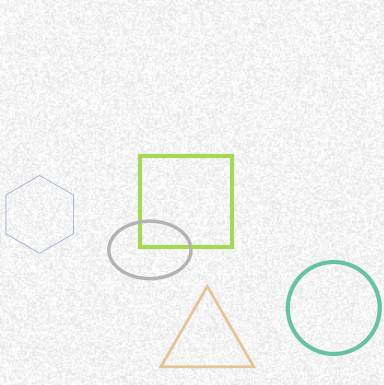[{"shape": "circle", "thickness": 3, "radius": 0.6, "center": [0.867, 0.2]}, {"shape": "hexagon", "thickness": 0.5, "radius": 0.51, "center": [0.103, 0.443]}, {"shape": "square", "thickness": 3, "radius": 0.6, "center": [0.483, 0.476]}, {"shape": "triangle", "thickness": 2, "radius": 0.7, "center": [0.538, 0.117]}, {"shape": "oval", "thickness": 2.5, "radius": 0.53, "center": [0.389, 0.351]}]